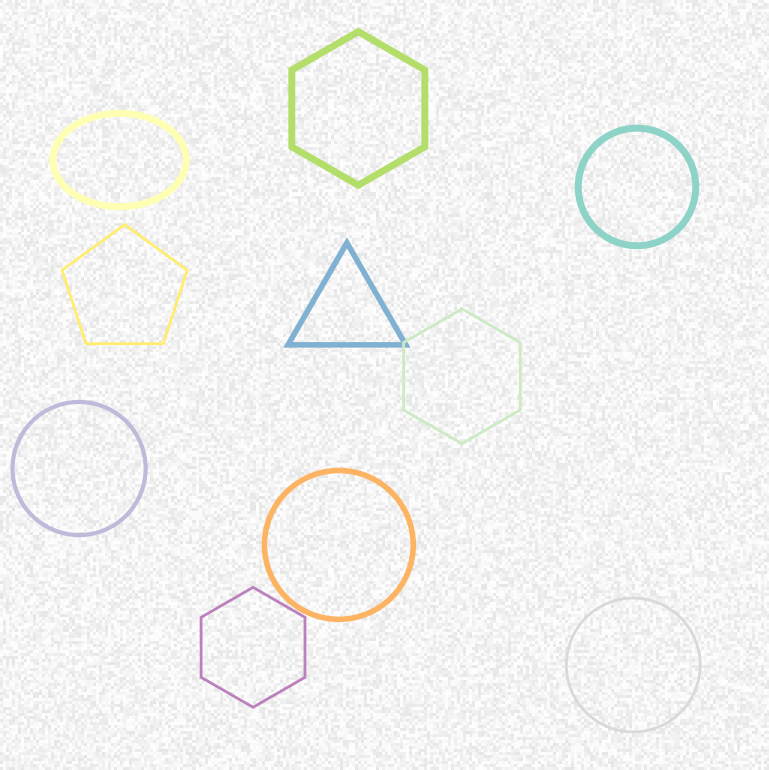[{"shape": "circle", "thickness": 2.5, "radius": 0.38, "center": [0.827, 0.757]}, {"shape": "oval", "thickness": 2.5, "radius": 0.43, "center": [0.155, 0.792]}, {"shape": "circle", "thickness": 1.5, "radius": 0.43, "center": [0.103, 0.392]}, {"shape": "triangle", "thickness": 2, "radius": 0.44, "center": [0.451, 0.596]}, {"shape": "circle", "thickness": 2, "radius": 0.48, "center": [0.44, 0.292]}, {"shape": "hexagon", "thickness": 2.5, "radius": 0.5, "center": [0.465, 0.859]}, {"shape": "circle", "thickness": 1, "radius": 0.43, "center": [0.822, 0.136]}, {"shape": "hexagon", "thickness": 1, "radius": 0.39, "center": [0.329, 0.159]}, {"shape": "hexagon", "thickness": 1, "radius": 0.44, "center": [0.6, 0.511]}, {"shape": "pentagon", "thickness": 1, "radius": 0.43, "center": [0.162, 0.623]}]